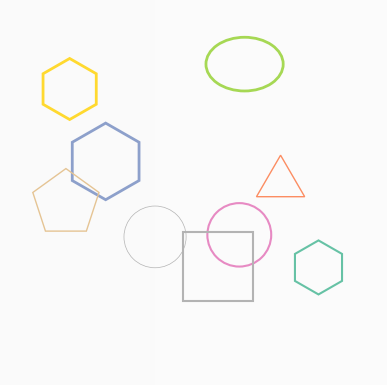[{"shape": "hexagon", "thickness": 1.5, "radius": 0.35, "center": [0.822, 0.305]}, {"shape": "triangle", "thickness": 1, "radius": 0.36, "center": [0.724, 0.525]}, {"shape": "hexagon", "thickness": 2, "radius": 0.5, "center": [0.273, 0.581]}, {"shape": "circle", "thickness": 1.5, "radius": 0.41, "center": [0.618, 0.39]}, {"shape": "oval", "thickness": 2, "radius": 0.5, "center": [0.631, 0.833]}, {"shape": "hexagon", "thickness": 2, "radius": 0.4, "center": [0.18, 0.769]}, {"shape": "pentagon", "thickness": 1, "radius": 0.45, "center": [0.17, 0.472]}, {"shape": "circle", "thickness": 0.5, "radius": 0.4, "center": [0.4, 0.385]}, {"shape": "square", "thickness": 1.5, "radius": 0.45, "center": [0.562, 0.308]}]